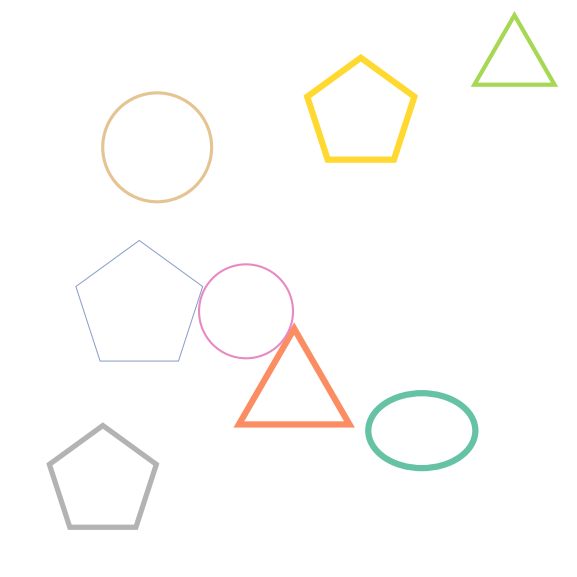[{"shape": "oval", "thickness": 3, "radius": 0.46, "center": [0.73, 0.253]}, {"shape": "triangle", "thickness": 3, "radius": 0.55, "center": [0.509, 0.319]}, {"shape": "pentagon", "thickness": 0.5, "radius": 0.58, "center": [0.241, 0.467]}, {"shape": "circle", "thickness": 1, "radius": 0.41, "center": [0.426, 0.46]}, {"shape": "triangle", "thickness": 2, "radius": 0.4, "center": [0.891, 0.893]}, {"shape": "pentagon", "thickness": 3, "radius": 0.49, "center": [0.625, 0.802]}, {"shape": "circle", "thickness": 1.5, "radius": 0.47, "center": [0.272, 0.744]}, {"shape": "pentagon", "thickness": 2.5, "radius": 0.49, "center": [0.178, 0.165]}]